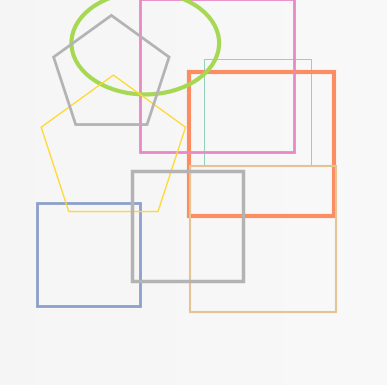[{"shape": "square", "thickness": 0.5, "radius": 0.69, "center": [0.664, 0.708]}, {"shape": "square", "thickness": 3, "radius": 0.93, "center": [0.674, 0.625]}, {"shape": "square", "thickness": 2, "radius": 0.67, "center": [0.229, 0.339]}, {"shape": "square", "thickness": 2, "radius": 0.99, "center": [0.56, 0.804]}, {"shape": "oval", "thickness": 3, "radius": 0.95, "center": [0.375, 0.888]}, {"shape": "pentagon", "thickness": 1, "radius": 0.98, "center": [0.293, 0.609]}, {"shape": "square", "thickness": 1.5, "radius": 0.95, "center": [0.678, 0.38]}, {"shape": "pentagon", "thickness": 2, "radius": 0.78, "center": [0.287, 0.803]}, {"shape": "square", "thickness": 2.5, "radius": 0.71, "center": [0.483, 0.412]}]